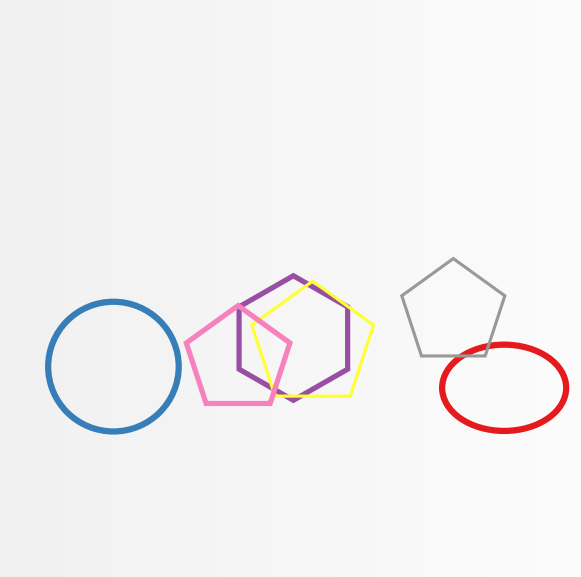[{"shape": "oval", "thickness": 3, "radius": 0.53, "center": [0.867, 0.328]}, {"shape": "circle", "thickness": 3, "radius": 0.56, "center": [0.195, 0.364]}, {"shape": "hexagon", "thickness": 2.5, "radius": 0.54, "center": [0.505, 0.414]}, {"shape": "pentagon", "thickness": 1.5, "radius": 0.55, "center": [0.538, 0.402]}, {"shape": "pentagon", "thickness": 2.5, "radius": 0.47, "center": [0.41, 0.376]}, {"shape": "pentagon", "thickness": 1.5, "radius": 0.47, "center": [0.78, 0.458]}]